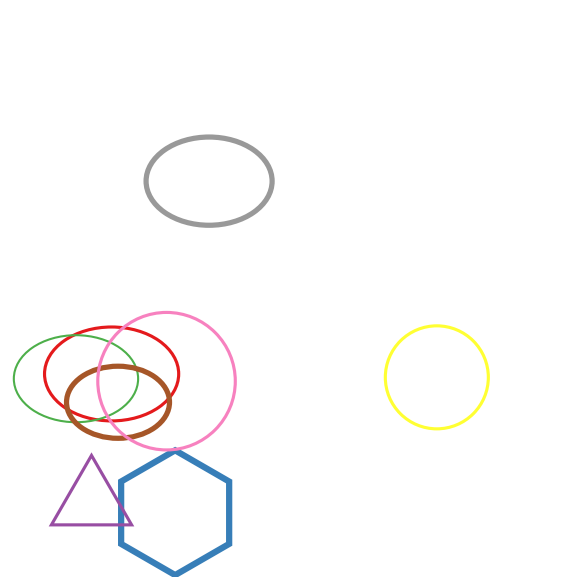[{"shape": "oval", "thickness": 1.5, "radius": 0.58, "center": [0.193, 0.352]}, {"shape": "hexagon", "thickness": 3, "radius": 0.54, "center": [0.303, 0.111]}, {"shape": "oval", "thickness": 1, "radius": 0.54, "center": [0.132, 0.343]}, {"shape": "triangle", "thickness": 1.5, "radius": 0.4, "center": [0.158, 0.13]}, {"shape": "circle", "thickness": 1.5, "radius": 0.45, "center": [0.756, 0.346]}, {"shape": "oval", "thickness": 2.5, "radius": 0.45, "center": [0.204, 0.303]}, {"shape": "circle", "thickness": 1.5, "radius": 0.6, "center": [0.288, 0.339]}, {"shape": "oval", "thickness": 2.5, "radius": 0.55, "center": [0.362, 0.685]}]